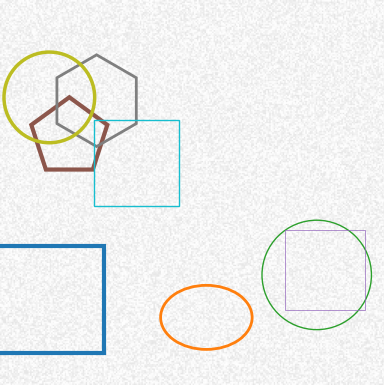[{"shape": "square", "thickness": 3, "radius": 0.7, "center": [0.131, 0.221]}, {"shape": "oval", "thickness": 2, "radius": 0.59, "center": [0.536, 0.176]}, {"shape": "circle", "thickness": 1, "radius": 0.71, "center": [0.823, 0.286]}, {"shape": "square", "thickness": 0.5, "radius": 0.52, "center": [0.844, 0.3]}, {"shape": "pentagon", "thickness": 3, "radius": 0.52, "center": [0.18, 0.644]}, {"shape": "hexagon", "thickness": 2, "radius": 0.6, "center": [0.251, 0.739]}, {"shape": "circle", "thickness": 2.5, "radius": 0.59, "center": [0.128, 0.747]}, {"shape": "square", "thickness": 1, "radius": 0.56, "center": [0.355, 0.577]}]